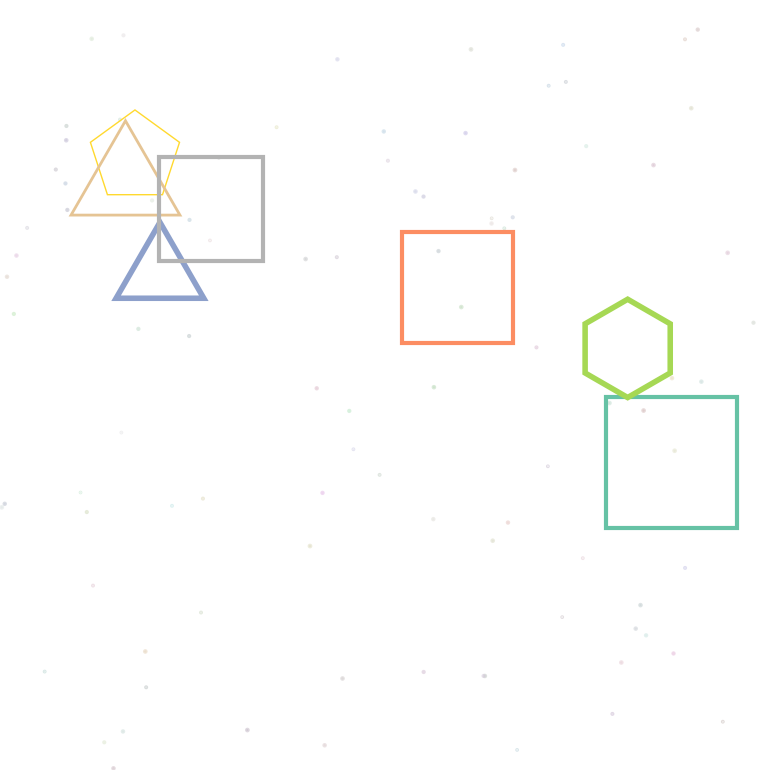[{"shape": "square", "thickness": 1.5, "radius": 0.43, "center": [0.872, 0.399]}, {"shape": "square", "thickness": 1.5, "radius": 0.36, "center": [0.594, 0.627]}, {"shape": "triangle", "thickness": 2, "radius": 0.33, "center": [0.208, 0.646]}, {"shape": "hexagon", "thickness": 2, "radius": 0.32, "center": [0.815, 0.548]}, {"shape": "pentagon", "thickness": 0.5, "radius": 0.3, "center": [0.175, 0.796]}, {"shape": "triangle", "thickness": 1, "radius": 0.41, "center": [0.163, 0.761]}, {"shape": "square", "thickness": 1.5, "radius": 0.34, "center": [0.274, 0.729]}]